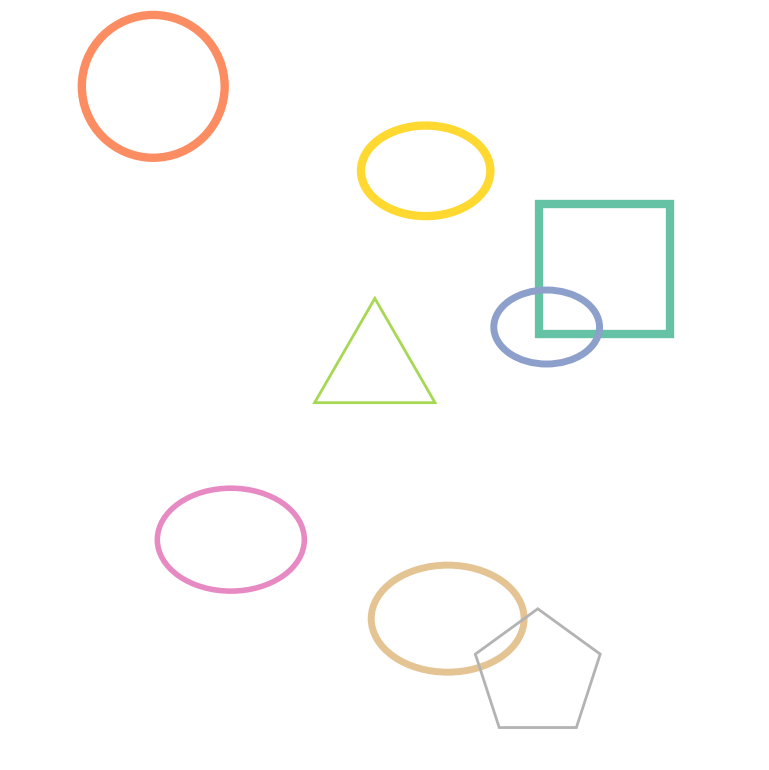[{"shape": "square", "thickness": 3, "radius": 0.42, "center": [0.785, 0.65]}, {"shape": "circle", "thickness": 3, "radius": 0.46, "center": [0.199, 0.888]}, {"shape": "oval", "thickness": 2.5, "radius": 0.34, "center": [0.71, 0.575]}, {"shape": "oval", "thickness": 2, "radius": 0.48, "center": [0.3, 0.299]}, {"shape": "triangle", "thickness": 1, "radius": 0.45, "center": [0.487, 0.522]}, {"shape": "oval", "thickness": 3, "radius": 0.42, "center": [0.553, 0.778]}, {"shape": "oval", "thickness": 2.5, "radius": 0.5, "center": [0.581, 0.197]}, {"shape": "pentagon", "thickness": 1, "radius": 0.43, "center": [0.698, 0.124]}]